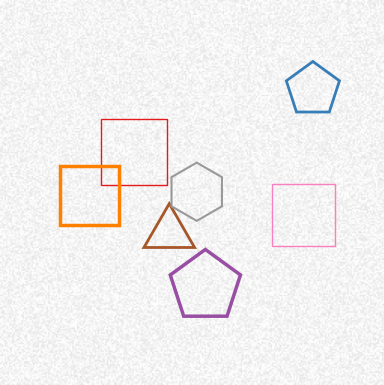[{"shape": "square", "thickness": 1, "radius": 0.43, "center": [0.348, 0.605]}, {"shape": "pentagon", "thickness": 2, "radius": 0.36, "center": [0.813, 0.768]}, {"shape": "pentagon", "thickness": 2.5, "radius": 0.48, "center": [0.533, 0.256]}, {"shape": "square", "thickness": 2.5, "radius": 0.38, "center": [0.232, 0.493]}, {"shape": "triangle", "thickness": 2, "radius": 0.38, "center": [0.44, 0.395]}, {"shape": "square", "thickness": 1, "radius": 0.41, "center": [0.788, 0.442]}, {"shape": "hexagon", "thickness": 1.5, "radius": 0.38, "center": [0.511, 0.502]}]